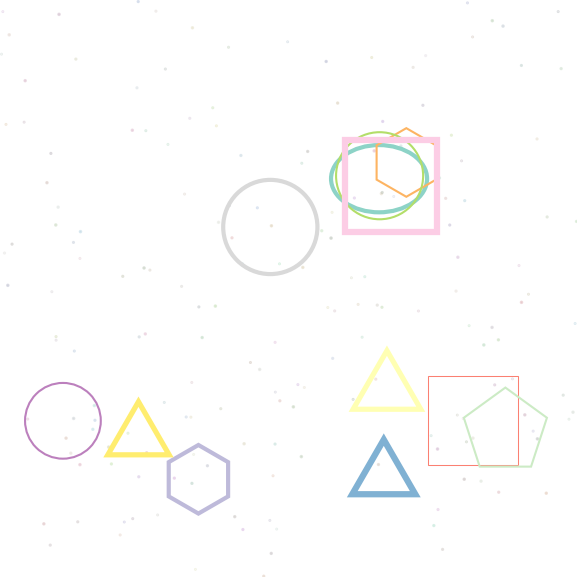[{"shape": "oval", "thickness": 2, "radius": 0.42, "center": [0.656, 0.69]}, {"shape": "triangle", "thickness": 2.5, "radius": 0.34, "center": [0.67, 0.324]}, {"shape": "hexagon", "thickness": 2, "radius": 0.3, "center": [0.344, 0.169]}, {"shape": "square", "thickness": 0.5, "radius": 0.39, "center": [0.819, 0.271]}, {"shape": "triangle", "thickness": 3, "radius": 0.32, "center": [0.665, 0.175]}, {"shape": "hexagon", "thickness": 1, "radius": 0.3, "center": [0.704, 0.718]}, {"shape": "circle", "thickness": 1, "radius": 0.38, "center": [0.657, 0.695]}, {"shape": "square", "thickness": 3, "radius": 0.4, "center": [0.677, 0.677]}, {"shape": "circle", "thickness": 2, "radius": 0.41, "center": [0.468, 0.606]}, {"shape": "circle", "thickness": 1, "radius": 0.33, "center": [0.109, 0.27]}, {"shape": "pentagon", "thickness": 1, "radius": 0.38, "center": [0.875, 0.252]}, {"shape": "triangle", "thickness": 2.5, "radius": 0.31, "center": [0.24, 0.242]}]